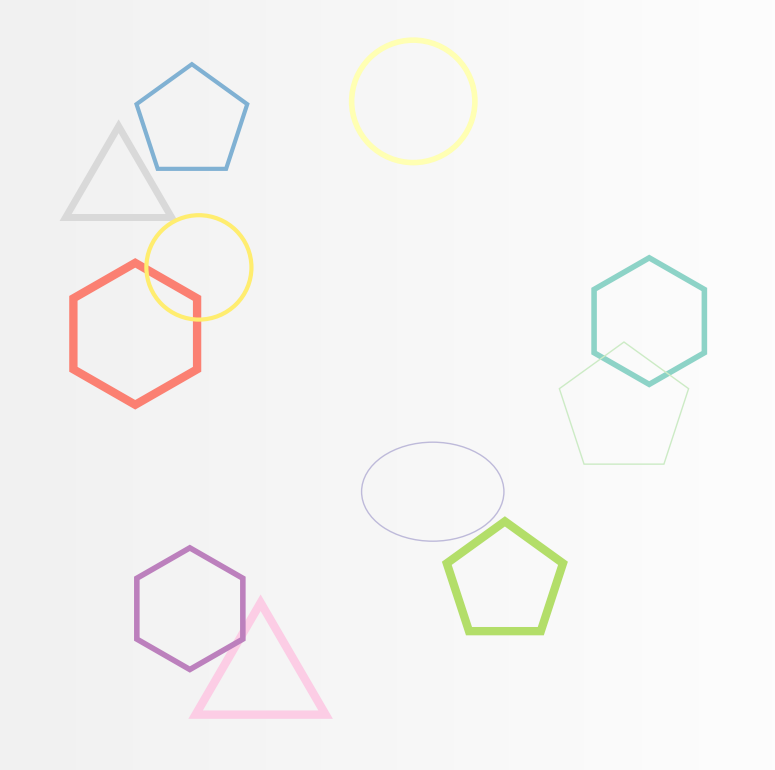[{"shape": "hexagon", "thickness": 2, "radius": 0.41, "center": [0.838, 0.583]}, {"shape": "circle", "thickness": 2, "radius": 0.4, "center": [0.533, 0.868]}, {"shape": "oval", "thickness": 0.5, "radius": 0.46, "center": [0.558, 0.361]}, {"shape": "hexagon", "thickness": 3, "radius": 0.46, "center": [0.175, 0.566]}, {"shape": "pentagon", "thickness": 1.5, "radius": 0.38, "center": [0.248, 0.841]}, {"shape": "pentagon", "thickness": 3, "radius": 0.39, "center": [0.651, 0.244]}, {"shape": "triangle", "thickness": 3, "radius": 0.48, "center": [0.336, 0.12]}, {"shape": "triangle", "thickness": 2.5, "radius": 0.39, "center": [0.153, 0.757]}, {"shape": "hexagon", "thickness": 2, "radius": 0.39, "center": [0.245, 0.21]}, {"shape": "pentagon", "thickness": 0.5, "radius": 0.44, "center": [0.805, 0.468]}, {"shape": "circle", "thickness": 1.5, "radius": 0.34, "center": [0.257, 0.653]}]